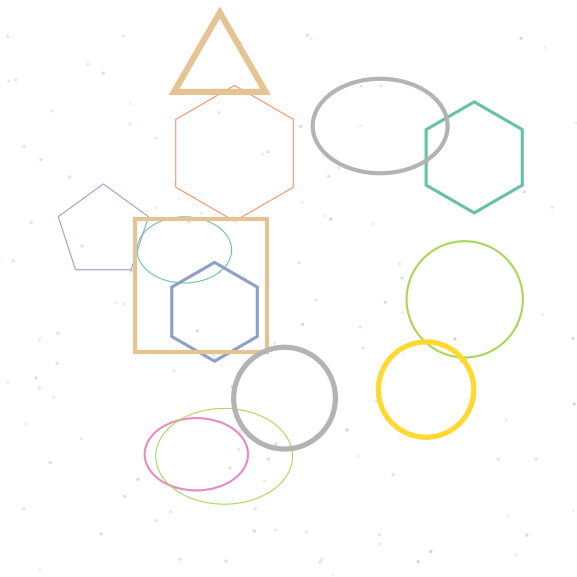[{"shape": "oval", "thickness": 0.5, "radius": 0.41, "center": [0.319, 0.566]}, {"shape": "hexagon", "thickness": 1.5, "radius": 0.48, "center": [0.821, 0.727]}, {"shape": "hexagon", "thickness": 0.5, "radius": 0.59, "center": [0.406, 0.734]}, {"shape": "hexagon", "thickness": 1.5, "radius": 0.43, "center": [0.371, 0.459]}, {"shape": "pentagon", "thickness": 0.5, "radius": 0.41, "center": [0.179, 0.599]}, {"shape": "oval", "thickness": 1, "radius": 0.45, "center": [0.34, 0.213]}, {"shape": "circle", "thickness": 1, "radius": 0.5, "center": [0.805, 0.481]}, {"shape": "oval", "thickness": 0.5, "radius": 0.59, "center": [0.388, 0.209]}, {"shape": "circle", "thickness": 2.5, "radius": 0.41, "center": [0.738, 0.325]}, {"shape": "square", "thickness": 2, "radius": 0.57, "center": [0.348, 0.505]}, {"shape": "triangle", "thickness": 3, "radius": 0.46, "center": [0.381, 0.886]}, {"shape": "circle", "thickness": 2.5, "radius": 0.44, "center": [0.493, 0.31]}, {"shape": "oval", "thickness": 2, "radius": 0.58, "center": [0.658, 0.781]}]